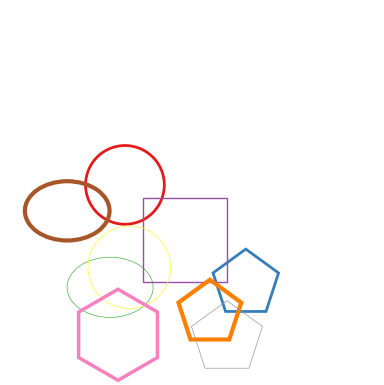[{"shape": "circle", "thickness": 2, "radius": 0.51, "center": [0.325, 0.52]}, {"shape": "pentagon", "thickness": 2, "radius": 0.45, "center": [0.638, 0.263]}, {"shape": "oval", "thickness": 0.5, "radius": 0.56, "center": [0.286, 0.254]}, {"shape": "square", "thickness": 1, "radius": 0.54, "center": [0.481, 0.376]}, {"shape": "pentagon", "thickness": 3, "radius": 0.43, "center": [0.545, 0.188]}, {"shape": "circle", "thickness": 0.5, "radius": 0.54, "center": [0.336, 0.306]}, {"shape": "oval", "thickness": 3, "radius": 0.55, "center": [0.175, 0.452]}, {"shape": "hexagon", "thickness": 2.5, "radius": 0.59, "center": [0.307, 0.13]}, {"shape": "pentagon", "thickness": 0.5, "radius": 0.48, "center": [0.59, 0.122]}]